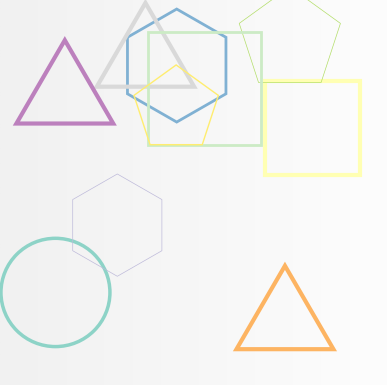[{"shape": "circle", "thickness": 2.5, "radius": 0.7, "center": [0.143, 0.24]}, {"shape": "square", "thickness": 3, "radius": 0.61, "center": [0.806, 0.668]}, {"shape": "hexagon", "thickness": 0.5, "radius": 0.66, "center": [0.303, 0.415]}, {"shape": "hexagon", "thickness": 2, "radius": 0.73, "center": [0.456, 0.83]}, {"shape": "triangle", "thickness": 3, "radius": 0.72, "center": [0.735, 0.165]}, {"shape": "pentagon", "thickness": 0.5, "radius": 0.69, "center": [0.748, 0.897]}, {"shape": "triangle", "thickness": 3, "radius": 0.73, "center": [0.375, 0.847]}, {"shape": "triangle", "thickness": 3, "radius": 0.72, "center": [0.167, 0.751]}, {"shape": "square", "thickness": 2, "radius": 0.73, "center": [0.528, 0.771]}, {"shape": "pentagon", "thickness": 1, "radius": 0.57, "center": [0.455, 0.717]}]